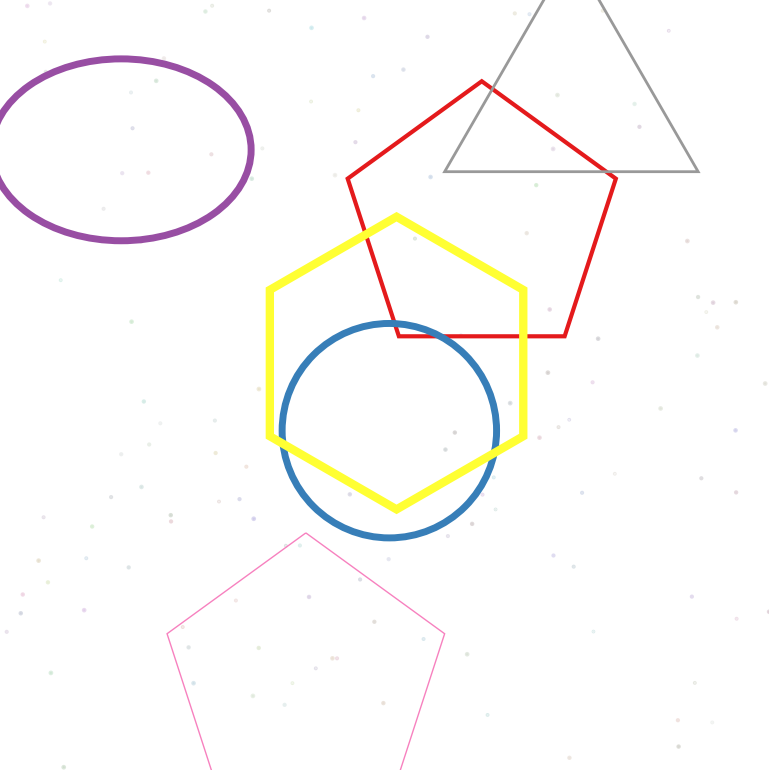[{"shape": "pentagon", "thickness": 1.5, "radius": 0.92, "center": [0.626, 0.711]}, {"shape": "circle", "thickness": 2.5, "radius": 0.7, "center": [0.506, 0.441]}, {"shape": "oval", "thickness": 2.5, "radius": 0.84, "center": [0.157, 0.805]}, {"shape": "hexagon", "thickness": 3, "radius": 0.95, "center": [0.515, 0.528]}, {"shape": "pentagon", "thickness": 0.5, "radius": 0.95, "center": [0.397, 0.118]}, {"shape": "triangle", "thickness": 1, "radius": 0.95, "center": [0.742, 0.872]}]